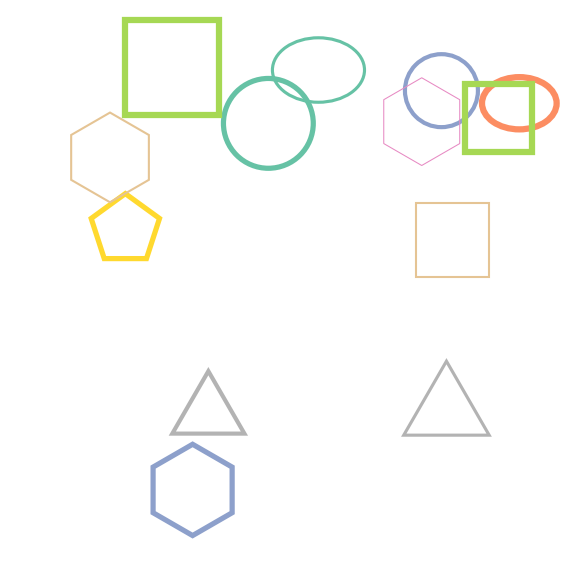[{"shape": "oval", "thickness": 1.5, "radius": 0.4, "center": [0.551, 0.878]}, {"shape": "circle", "thickness": 2.5, "radius": 0.39, "center": [0.465, 0.786]}, {"shape": "oval", "thickness": 3, "radius": 0.32, "center": [0.899, 0.82]}, {"shape": "circle", "thickness": 2, "radius": 0.32, "center": [0.764, 0.842]}, {"shape": "hexagon", "thickness": 2.5, "radius": 0.4, "center": [0.334, 0.151]}, {"shape": "hexagon", "thickness": 0.5, "radius": 0.38, "center": [0.73, 0.789]}, {"shape": "square", "thickness": 3, "radius": 0.41, "center": [0.297, 0.882]}, {"shape": "square", "thickness": 3, "radius": 0.29, "center": [0.864, 0.795]}, {"shape": "pentagon", "thickness": 2.5, "radius": 0.31, "center": [0.217, 0.602]}, {"shape": "square", "thickness": 1, "radius": 0.32, "center": [0.783, 0.584]}, {"shape": "hexagon", "thickness": 1, "radius": 0.39, "center": [0.191, 0.727]}, {"shape": "triangle", "thickness": 1.5, "radius": 0.43, "center": [0.773, 0.288]}, {"shape": "triangle", "thickness": 2, "radius": 0.36, "center": [0.361, 0.284]}]